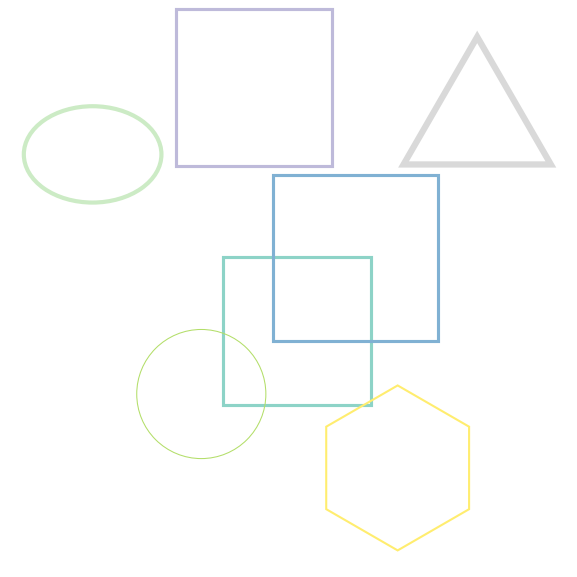[{"shape": "square", "thickness": 1.5, "radius": 0.64, "center": [0.514, 0.426]}, {"shape": "square", "thickness": 1.5, "radius": 0.68, "center": [0.44, 0.847]}, {"shape": "square", "thickness": 1.5, "radius": 0.71, "center": [0.616, 0.552]}, {"shape": "circle", "thickness": 0.5, "radius": 0.56, "center": [0.349, 0.317]}, {"shape": "triangle", "thickness": 3, "radius": 0.74, "center": [0.826, 0.788]}, {"shape": "oval", "thickness": 2, "radius": 0.6, "center": [0.16, 0.732]}, {"shape": "hexagon", "thickness": 1, "radius": 0.71, "center": [0.689, 0.189]}]